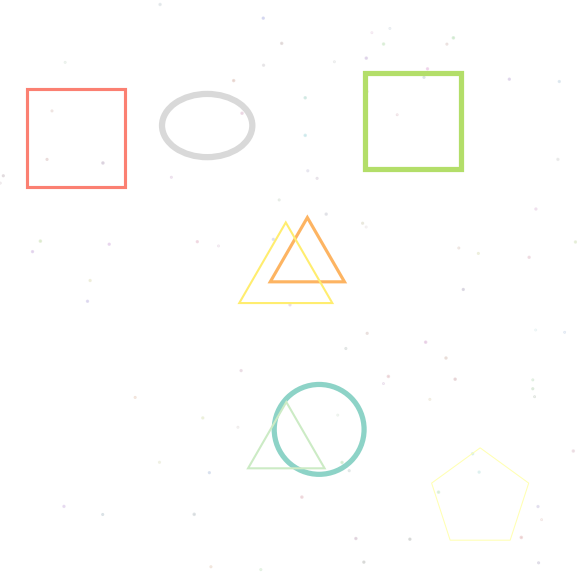[{"shape": "circle", "thickness": 2.5, "radius": 0.39, "center": [0.553, 0.256]}, {"shape": "pentagon", "thickness": 0.5, "radius": 0.44, "center": [0.831, 0.135]}, {"shape": "square", "thickness": 1.5, "radius": 0.42, "center": [0.132, 0.76]}, {"shape": "triangle", "thickness": 1.5, "radius": 0.37, "center": [0.532, 0.548]}, {"shape": "square", "thickness": 2.5, "radius": 0.42, "center": [0.716, 0.79]}, {"shape": "oval", "thickness": 3, "radius": 0.39, "center": [0.359, 0.782]}, {"shape": "triangle", "thickness": 1, "radius": 0.38, "center": [0.496, 0.226]}, {"shape": "triangle", "thickness": 1, "radius": 0.47, "center": [0.495, 0.521]}]